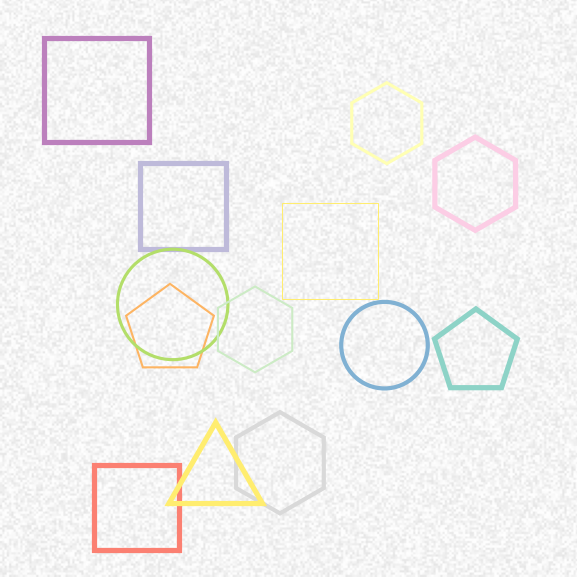[{"shape": "pentagon", "thickness": 2.5, "radius": 0.38, "center": [0.824, 0.389]}, {"shape": "hexagon", "thickness": 1.5, "radius": 0.35, "center": [0.67, 0.786]}, {"shape": "square", "thickness": 2.5, "radius": 0.37, "center": [0.317, 0.643]}, {"shape": "square", "thickness": 2.5, "radius": 0.37, "center": [0.236, 0.12]}, {"shape": "circle", "thickness": 2, "radius": 0.37, "center": [0.666, 0.401]}, {"shape": "pentagon", "thickness": 1, "radius": 0.4, "center": [0.294, 0.428]}, {"shape": "circle", "thickness": 1.5, "radius": 0.48, "center": [0.299, 0.472]}, {"shape": "hexagon", "thickness": 2.5, "radius": 0.4, "center": [0.823, 0.681]}, {"shape": "hexagon", "thickness": 2, "radius": 0.44, "center": [0.485, 0.198]}, {"shape": "square", "thickness": 2.5, "radius": 0.45, "center": [0.167, 0.844]}, {"shape": "hexagon", "thickness": 1, "radius": 0.37, "center": [0.442, 0.429]}, {"shape": "square", "thickness": 0.5, "radius": 0.41, "center": [0.571, 0.565]}, {"shape": "triangle", "thickness": 2.5, "radius": 0.47, "center": [0.374, 0.174]}]